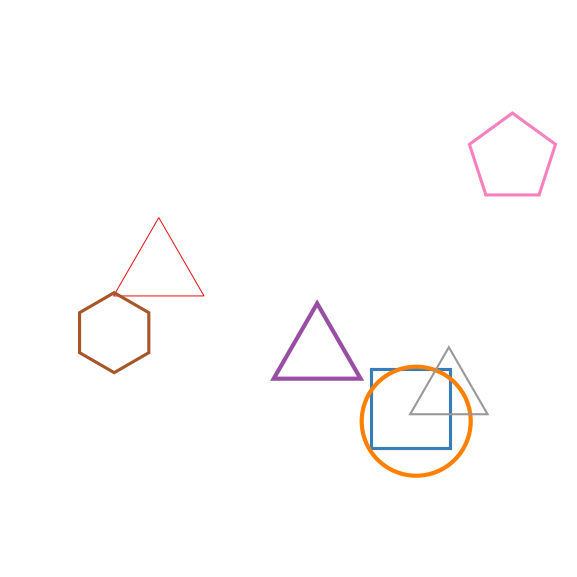[{"shape": "triangle", "thickness": 0.5, "radius": 0.45, "center": [0.275, 0.532]}, {"shape": "square", "thickness": 1.5, "radius": 0.34, "center": [0.71, 0.292]}, {"shape": "triangle", "thickness": 2, "radius": 0.43, "center": [0.549, 0.387]}, {"shape": "circle", "thickness": 2, "radius": 0.47, "center": [0.721, 0.27]}, {"shape": "hexagon", "thickness": 1.5, "radius": 0.35, "center": [0.198, 0.423]}, {"shape": "pentagon", "thickness": 1.5, "radius": 0.39, "center": [0.887, 0.725]}, {"shape": "triangle", "thickness": 1, "radius": 0.39, "center": [0.777, 0.321]}]